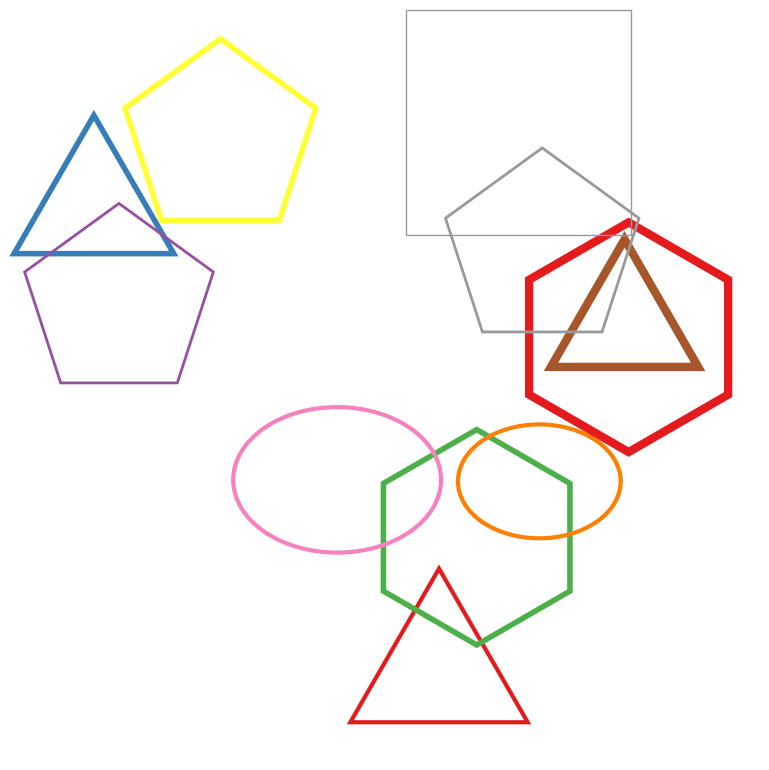[{"shape": "hexagon", "thickness": 3, "radius": 0.75, "center": [0.816, 0.562]}, {"shape": "triangle", "thickness": 1.5, "radius": 0.67, "center": [0.57, 0.128]}, {"shape": "triangle", "thickness": 2, "radius": 0.6, "center": [0.122, 0.73]}, {"shape": "hexagon", "thickness": 2, "radius": 0.7, "center": [0.619, 0.302]}, {"shape": "pentagon", "thickness": 1, "radius": 0.64, "center": [0.155, 0.607]}, {"shape": "oval", "thickness": 1.5, "radius": 0.53, "center": [0.7, 0.375]}, {"shape": "pentagon", "thickness": 2, "radius": 0.65, "center": [0.286, 0.819]}, {"shape": "triangle", "thickness": 3, "radius": 0.55, "center": [0.811, 0.579]}, {"shape": "oval", "thickness": 1.5, "radius": 0.67, "center": [0.438, 0.377]}, {"shape": "square", "thickness": 0.5, "radius": 0.73, "center": [0.673, 0.841]}, {"shape": "pentagon", "thickness": 1, "radius": 0.66, "center": [0.704, 0.676]}]